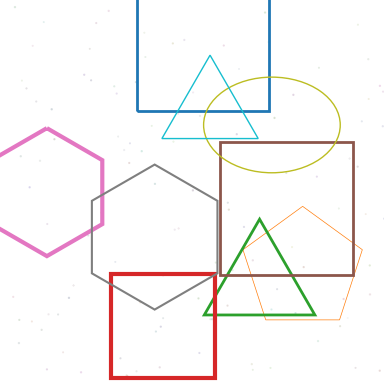[{"shape": "square", "thickness": 2, "radius": 0.86, "center": [0.527, 0.883]}, {"shape": "pentagon", "thickness": 0.5, "radius": 0.82, "center": [0.786, 0.301]}, {"shape": "triangle", "thickness": 2, "radius": 0.83, "center": [0.674, 0.265]}, {"shape": "square", "thickness": 3, "radius": 0.68, "center": [0.424, 0.153]}, {"shape": "square", "thickness": 2, "radius": 0.86, "center": [0.744, 0.459]}, {"shape": "hexagon", "thickness": 3, "radius": 0.83, "center": [0.122, 0.501]}, {"shape": "hexagon", "thickness": 1.5, "radius": 0.94, "center": [0.402, 0.384]}, {"shape": "oval", "thickness": 1, "radius": 0.89, "center": [0.706, 0.675]}, {"shape": "triangle", "thickness": 1, "radius": 0.72, "center": [0.546, 0.712]}]